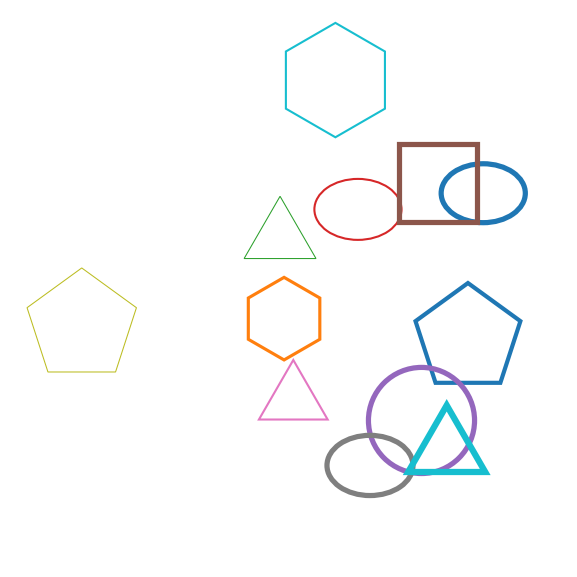[{"shape": "pentagon", "thickness": 2, "radius": 0.48, "center": [0.81, 0.414]}, {"shape": "oval", "thickness": 2.5, "radius": 0.36, "center": [0.837, 0.665]}, {"shape": "hexagon", "thickness": 1.5, "radius": 0.36, "center": [0.492, 0.447]}, {"shape": "triangle", "thickness": 0.5, "radius": 0.36, "center": [0.485, 0.587]}, {"shape": "oval", "thickness": 1, "radius": 0.38, "center": [0.62, 0.637]}, {"shape": "circle", "thickness": 2.5, "radius": 0.46, "center": [0.73, 0.271]}, {"shape": "square", "thickness": 2.5, "radius": 0.34, "center": [0.758, 0.683]}, {"shape": "triangle", "thickness": 1, "radius": 0.34, "center": [0.508, 0.307]}, {"shape": "oval", "thickness": 2.5, "radius": 0.37, "center": [0.641, 0.193]}, {"shape": "pentagon", "thickness": 0.5, "radius": 0.5, "center": [0.142, 0.436]}, {"shape": "hexagon", "thickness": 1, "radius": 0.5, "center": [0.581, 0.86]}, {"shape": "triangle", "thickness": 3, "radius": 0.39, "center": [0.774, 0.22]}]